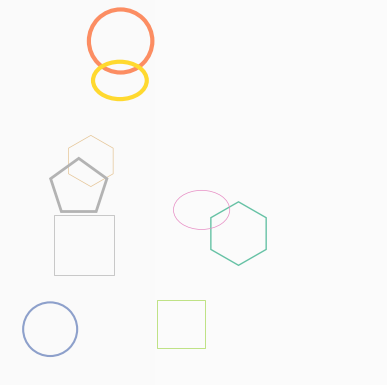[{"shape": "hexagon", "thickness": 1, "radius": 0.41, "center": [0.616, 0.393]}, {"shape": "circle", "thickness": 3, "radius": 0.41, "center": [0.311, 0.894]}, {"shape": "circle", "thickness": 1.5, "radius": 0.35, "center": [0.129, 0.145]}, {"shape": "oval", "thickness": 0.5, "radius": 0.36, "center": [0.52, 0.455]}, {"shape": "square", "thickness": 0.5, "radius": 0.31, "center": [0.466, 0.159]}, {"shape": "oval", "thickness": 3, "radius": 0.35, "center": [0.309, 0.791]}, {"shape": "hexagon", "thickness": 0.5, "radius": 0.33, "center": [0.234, 0.582]}, {"shape": "pentagon", "thickness": 2, "radius": 0.38, "center": [0.203, 0.512]}, {"shape": "square", "thickness": 0.5, "radius": 0.39, "center": [0.217, 0.363]}]